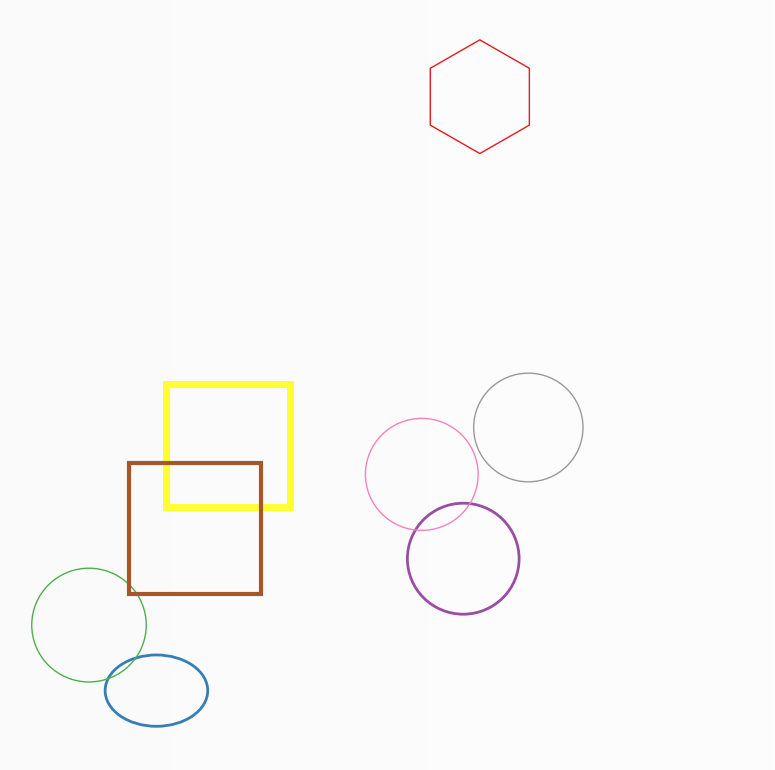[{"shape": "hexagon", "thickness": 0.5, "radius": 0.37, "center": [0.619, 0.874]}, {"shape": "oval", "thickness": 1, "radius": 0.33, "center": [0.202, 0.103]}, {"shape": "circle", "thickness": 0.5, "radius": 0.37, "center": [0.115, 0.188]}, {"shape": "circle", "thickness": 1, "radius": 0.36, "center": [0.598, 0.274]}, {"shape": "square", "thickness": 2.5, "radius": 0.4, "center": [0.294, 0.422]}, {"shape": "square", "thickness": 1.5, "radius": 0.43, "center": [0.251, 0.313]}, {"shape": "circle", "thickness": 0.5, "radius": 0.36, "center": [0.544, 0.384]}, {"shape": "circle", "thickness": 0.5, "radius": 0.35, "center": [0.682, 0.445]}]